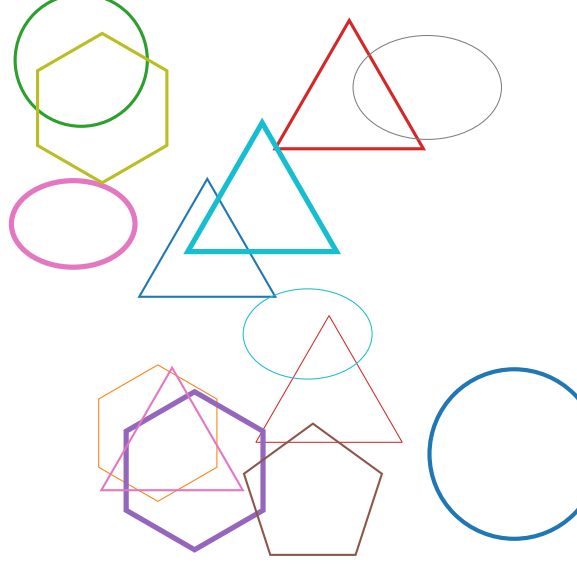[{"shape": "circle", "thickness": 2, "radius": 0.73, "center": [0.89, 0.213]}, {"shape": "triangle", "thickness": 1, "radius": 0.68, "center": [0.359, 0.553]}, {"shape": "hexagon", "thickness": 0.5, "radius": 0.59, "center": [0.273, 0.249]}, {"shape": "circle", "thickness": 1.5, "radius": 0.57, "center": [0.141, 0.895]}, {"shape": "triangle", "thickness": 1.5, "radius": 0.74, "center": [0.605, 0.816]}, {"shape": "triangle", "thickness": 0.5, "radius": 0.73, "center": [0.57, 0.306]}, {"shape": "hexagon", "thickness": 2.5, "radius": 0.68, "center": [0.337, 0.184]}, {"shape": "pentagon", "thickness": 1, "radius": 0.63, "center": [0.542, 0.14]}, {"shape": "oval", "thickness": 2.5, "radius": 0.54, "center": [0.127, 0.611]}, {"shape": "triangle", "thickness": 1, "radius": 0.71, "center": [0.298, 0.221]}, {"shape": "oval", "thickness": 0.5, "radius": 0.64, "center": [0.74, 0.848]}, {"shape": "hexagon", "thickness": 1.5, "radius": 0.65, "center": [0.177, 0.812]}, {"shape": "oval", "thickness": 0.5, "radius": 0.56, "center": [0.533, 0.421]}, {"shape": "triangle", "thickness": 2.5, "radius": 0.74, "center": [0.454, 0.638]}]